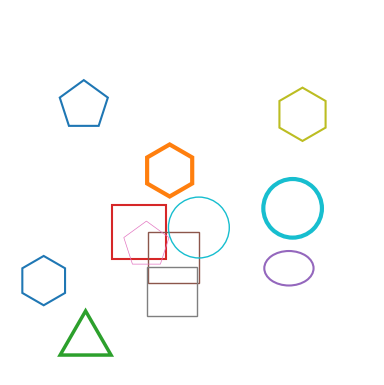[{"shape": "pentagon", "thickness": 1.5, "radius": 0.33, "center": [0.218, 0.726]}, {"shape": "hexagon", "thickness": 1.5, "radius": 0.32, "center": [0.113, 0.271]}, {"shape": "hexagon", "thickness": 3, "radius": 0.34, "center": [0.441, 0.557]}, {"shape": "triangle", "thickness": 2.5, "radius": 0.38, "center": [0.222, 0.116]}, {"shape": "square", "thickness": 1.5, "radius": 0.35, "center": [0.362, 0.398]}, {"shape": "oval", "thickness": 1.5, "radius": 0.32, "center": [0.75, 0.303]}, {"shape": "square", "thickness": 1, "radius": 0.33, "center": [0.452, 0.332]}, {"shape": "pentagon", "thickness": 0.5, "radius": 0.31, "center": [0.38, 0.364]}, {"shape": "square", "thickness": 1, "radius": 0.32, "center": [0.447, 0.243]}, {"shape": "hexagon", "thickness": 1.5, "radius": 0.35, "center": [0.786, 0.703]}, {"shape": "circle", "thickness": 1, "radius": 0.4, "center": [0.517, 0.409]}, {"shape": "circle", "thickness": 3, "radius": 0.38, "center": [0.76, 0.459]}]